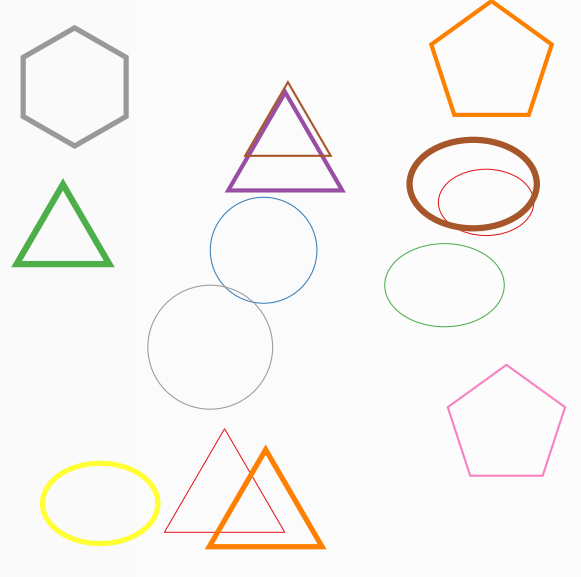[{"shape": "triangle", "thickness": 0.5, "radius": 0.6, "center": [0.386, 0.137]}, {"shape": "oval", "thickness": 0.5, "radius": 0.41, "center": [0.836, 0.649]}, {"shape": "circle", "thickness": 0.5, "radius": 0.46, "center": [0.454, 0.566]}, {"shape": "triangle", "thickness": 3, "radius": 0.46, "center": [0.108, 0.588]}, {"shape": "oval", "thickness": 0.5, "radius": 0.51, "center": [0.765, 0.505]}, {"shape": "triangle", "thickness": 2, "radius": 0.57, "center": [0.491, 0.726]}, {"shape": "pentagon", "thickness": 2, "radius": 0.54, "center": [0.846, 0.888]}, {"shape": "triangle", "thickness": 2.5, "radius": 0.56, "center": [0.457, 0.108]}, {"shape": "oval", "thickness": 2.5, "radius": 0.5, "center": [0.172, 0.127]}, {"shape": "triangle", "thickness": 1, "radius": 0.43, "center": [0.495, 0.772]}, {"shape": "oval", "thickness": 3, "radius": 0.55, "center": [0.814, 0.68]}, {"shape": "pentagon", "thickness": 1, "radius": 0.53, "center": [0.871, 0.261]}, {"shape": "circle", "thickness": 0.5, "radius": 0.54, "center": [0.362, 0.398]}, {"shape": "hexagon", "thickness": 2.5, "radius": 0.51, "center": [0.128, 0.849]}]